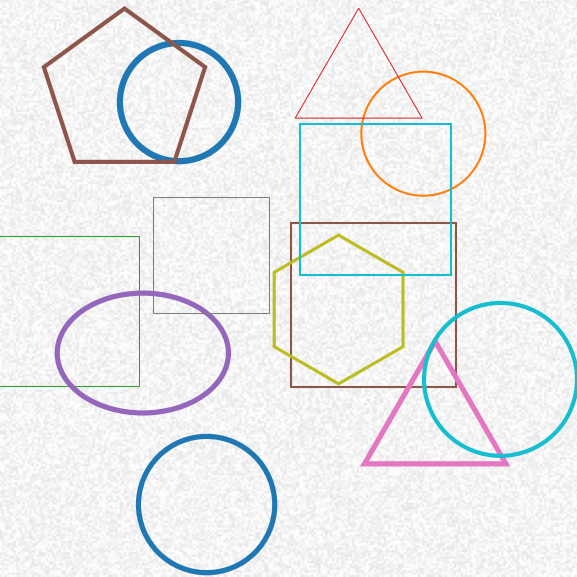[{"shape": "circle", "thickness": 3, "radius": 0.51, "center": [0.31, 0.822]}, {"shape": "circle", "thickness": 2.5, "radius": 0.59, "center": [0.358, 0.125]}, {"shape": "circle", "thickness": 1, "radius": 0.54, "center": [0.733, 0.768]}, {"shape": "square", "thickness": 0.5, "radius": 0.65, "center": [0.11, 0.461]}, {"shape": "triangle", "thickness": 0.5, "radius": 0.63, "center": [0.621, 0.858]}, {"shape": "oval", "thickness": 2.5, "radius": 0.74, "center": [0.247, 0.388]}, {"shape": "pentagon", "thickness": 2, "radius": 0.73, "center": [0.216, 0.838]}, {"shape": "square", "thickness": 1, "radius": 0.71, "center": [0.646, 0.471]}, {"shape": "triangle", "thickness": 2.5, "radius": 0.71, "center": [0.754, 0.267]}, {"shape": "square", "thickness": 0.5, "radius": 0.5, "center": [0.365, 0.557]}, {"shape": "hexagon", "thickness": 1.5, "radius": 0.64, "center": [0.586, 0.463]}, {"shape": "circle", "thickness": 2, "radius": 0.66, "center": [0.867, 0.342]}, {"shape": "square", "thickness": 1, "radius": 0.65, "center": [0.651, 0.653]}]